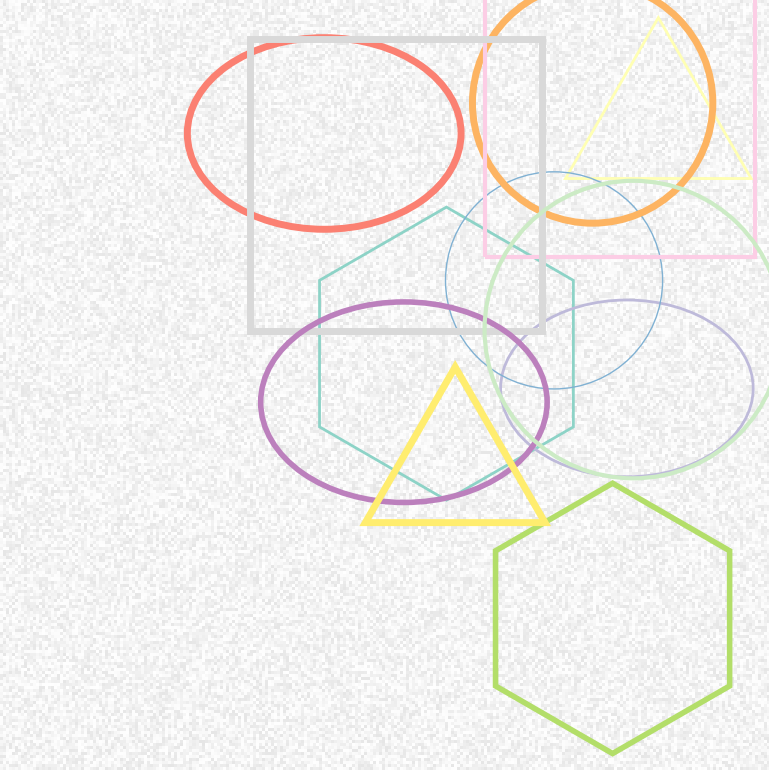[{"shape": "hexagon", "thickness": 1, "radius": 0.95, "center": [0.58, 0.541]}, {"shape": "triangle", "thickness": 1, "radius": 0.7, "center": [0.855, 0.838]}, {"shape": "oval", "thickness": 1, "radius": 0.82, "center": [0.814, 0.496]}, {"shape": "oval", "thickness": 2.5, "radius": 0.89, "center": [0.421, 0.827]}, {"shape": "circle", "thickness": 0.5, "radius": 0.7, "center": [0.72, 0.636]}, {"shape": "circle", "thickness": 2.5, "radius": 0.78, "center": [0.77, 0.866]}, {"shape": "hexagon", "thickness": 2, "radius": 0.88, "center": [0.796, 0.197]}, {"shape": "square", "thickness": 1.5, "radius": 0.88, "center": [0.805, 0.842]}, {"shape": "square", "thickness": 2.5, "radius": 0.95, "center": [0.515, 0.759]}, {"shape": "oval", "thickness": 2, "radius": 0.93, "center": [0.525, 0.478]}, {"shape": "circle", "thickness": 1.5, "radius": 0.97, "center": [0.823, 0.572]}, {"shape": "triangle", "thickness": 2.5, "radius": 0.67, "center": [0.591, 0.389]}]